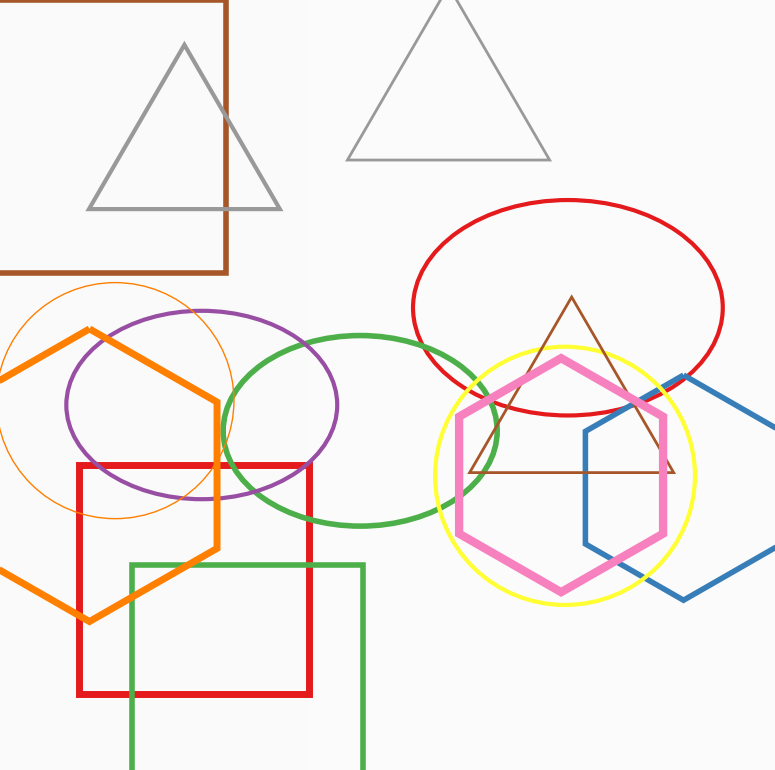[{"shape": "oval", "thickness": 1.5, "radius": 1.0, "center": [0.733, 0.6]}, {"shape": "square", "thickness": 2.5, "radius": 0.74, "center": [0.25, 0.248]}, {"shape": "hexagon", "thickness": 2, "radius": 0.73, "center": [0.882, 0.367]}, {"shape": "square", "thickness": 2, "radius": 0.75, "center": [0.32, 0.117]}, {"shape": "oval", "thickness": 2, "radius": 0.88, "center": [0.465, 0.44]}, {"shape": "oval", "thickness": 1.5, "radius": 0.87, "center": [0.26, 0.474]}, {"shape": "hexagon", "thickness": 2.5, "radius": 0.95, "center": [0.115, 0.383]}, {"shape": "circle", "thickness": 0.5, "radius": 0.77, "center": [0.149, 0.48]}, {"shape": "circle", "thickness": 1.5, "radius": 0.84, "center": [0.729, 0.382]}, {"shape": "triangle", "thickness": 1, "radius": 0.76, "center": [0.738, 0.462]}, {"shape": "square", "thickness": 2, "radius": 0.89, "center": [0.114, 0.823]}, {"shape": "hexagon", "thickness": 3, "radius": 0.76, "center": [0.724, 0.383]}, {"shape": "triangle", "thickness": 1, "radius": 0.75, "center": [0.579, 0.867]}, {"shape": "triangle", "thickness": 1.5, "radius": 0.71, "center": [0.238, 0.8]}]